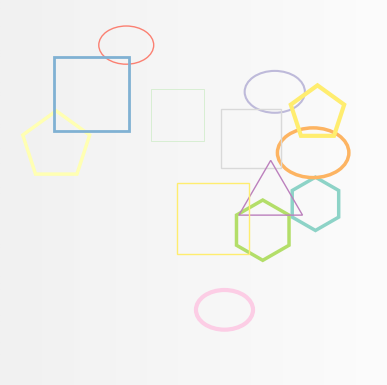[{"shape": "hexagon", "thickness": 2.5, "radius": 0.35, "center": [0.814, 0.471]}, {"shape": "pentagon", "thickness": 2.5, "radius": 0.45, "center": [0.145, 0.621]}, {"shape": "oval", "thickness": 1.5, "radius": 0.39, "center": [0.709, 0.761]}, {"shape": "oval", "thickness": 1, "radius": 0.35, "center": [0.326, 0.883]}, {"shape": "square", "thickness": 2, "radius": 0.48, "center": [0.236, 0.756]}, {"shape": "oval", "thickness": 2.5, "radius": 0.46, "center": [0.808, 0.603]}, {"shape": "hexagon", "thickness": 2.5, "radius": 0.39, "center": [0.678, 0.402]}, {"shape": "oval", "thickness": 3, "radius": 0.37, "center": [0.579, 0.195]}, {"shape": "square", "thickness": 1, "radius": 0.39, "center": [0.648, 0.64]}, {"shape": "triangle", "thickness": 1, "radius": 0.47, "center": [0.699, 0.489]}, {"shape": "square", "thickness": 0.5, "radius": 0.34, "center": [0.458, 0.701]}, {"shape": "square", "thickness": 1, "radius": 0.46, "center": [0.55, 0.432]}, {"shape": "pentagon", "thickness": 3, "radius": 0.36, "center": [0.819, 0.706]}]